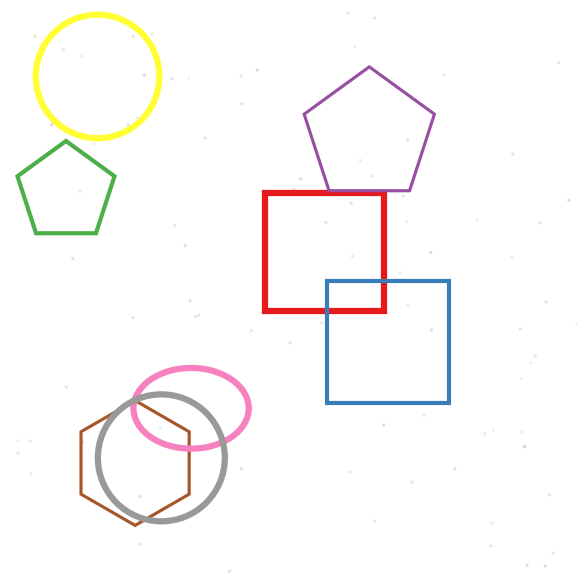[{"shape": "square", "thickness": 3, "radius": 0.51, "center": [0.562, 0.563]}, {"shape": "square", "thickness": 2, "radius": 0.53, "center": [0.672, 0.407]}, {"shape": "pentagon", "thickness": 2, "radius": 0.44, "center": [0.114, 0.667]}, {"shape": "pentagon", "thickness": 1.5, "radius": 0.59, "center": [0.639, 0.765]}, {"shape": "circle", "thickness": 3, "radius": 0.53, "center": [0.169, 0.867]}, {"shape": "hexagon", "thickness": 1.5, "radius": 0.54, "center": [0.234, 0.197]}, {"shape": "oval", "thickness": 3, "radius": 0.5, "center": [0.331, 0.292]}, {"shape": "circle", "thickness": 3, "radius": 0.55, "center": [0.279, 0.206]}]